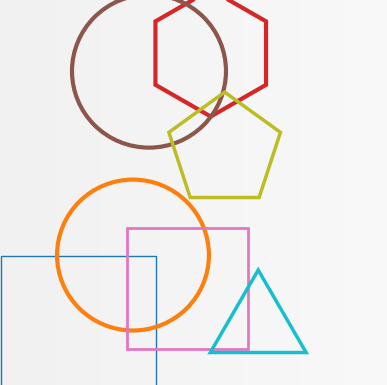[{"shape": "square", "thickness": 1, "radius": 1.0, "center": [0.202, 0.136]}, {"shape": "circle", "thickness": 3, "radius": 0.98, "center": [0.343, 0.338]}, {"shape": "hexagon", "thickness": 3, "radius": 0.82, "center": [0.544, 0.862]}, {"shape": "circle", "thickness": 3, "radius": 0.99, "center": [0.384, 0.815]}, {"shape": "square", "thickness": 2, "radius": 0.78, "center": [0.484, 0.251]}, {"shape": "pentagon", "thickness": 2.5, "radius": 0.76, "center": [0.58, 0.609]}, {"shape": "triangle", "thickness": 2.5, "radius": 0.71, "center": [0.666, 0.156]}]